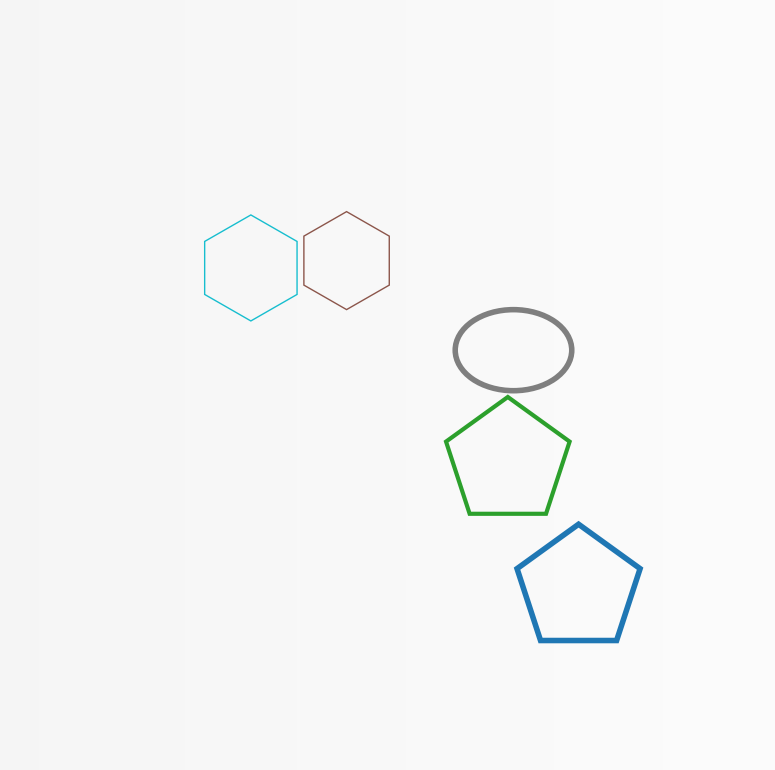[{"shape": "pentagon", "thickness": 2, "radius": 0.42, "center": [0.747, 0.236]}, {"shape": "pentagon", "thickness": 1.5, "radius": 0.42, "center": [0.655, 0.401]}, {"shape": "hexagon", "thickness": 0.5, "radius": 0.32, "center": [0.447, 0.662]}, {"shape": "oval", "thickness": 2, "radius": 0.38, "center": [0.663, 0.545]}, {"shape": "hexagon", "thickness": 0.5, "radius": 0.34, "center": [0.324, 0.652]}]